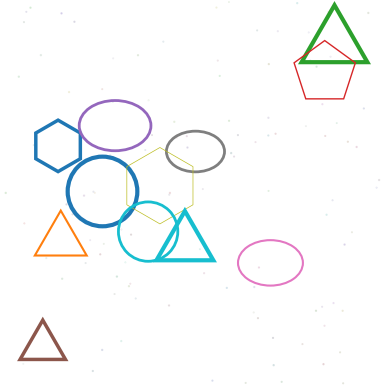[{"shape": "circle", "thickness": 3, "radius": 0.45, "center": [0.266, 0.503]}, {"shape": "hexagon", "thickness": 2.5, "radius": 0.33, "center": [0.151, 0.621]}, {"shape": "triangle", "thickness": 1.5, "radius": 0.39, "center": [0.158, 0.375]}, {"shape": "triangle", "thickness": 3, "radius": 0.49, "center": [0.869, 0.888]}, {"shape": "pentagon", "thickness": 1, "radius": 0.42, "center": [0.843, 0.811]}, {"shape": "oval", "thickness": 2, "radius": 0.47, "center": [0.299, 0.674]}, {"shape": "triangle", "thickness": 2.5, "radius": 0.34, "center": [0.111, 0.1]}, {"shape": "oval", "thickness": 1.5, "radius": 0.42, "center": [0.702, 0.317]}, {"shape": "oval", "thickness": 2, "radius": 0.38, "center": [0.508, 0.606]}, {"shape": "hexagon", "thickness": 0.5, "radius": 0.5, "center": [0.415, 0.518]}, {"shape": "circle", "thickness": 2, "radius": 0.39, "center": [0.385, 0.398]}, {"shape": "triangle", "thickness": 3, "radius": 0.43, "center": [0.48, 0.367]}]